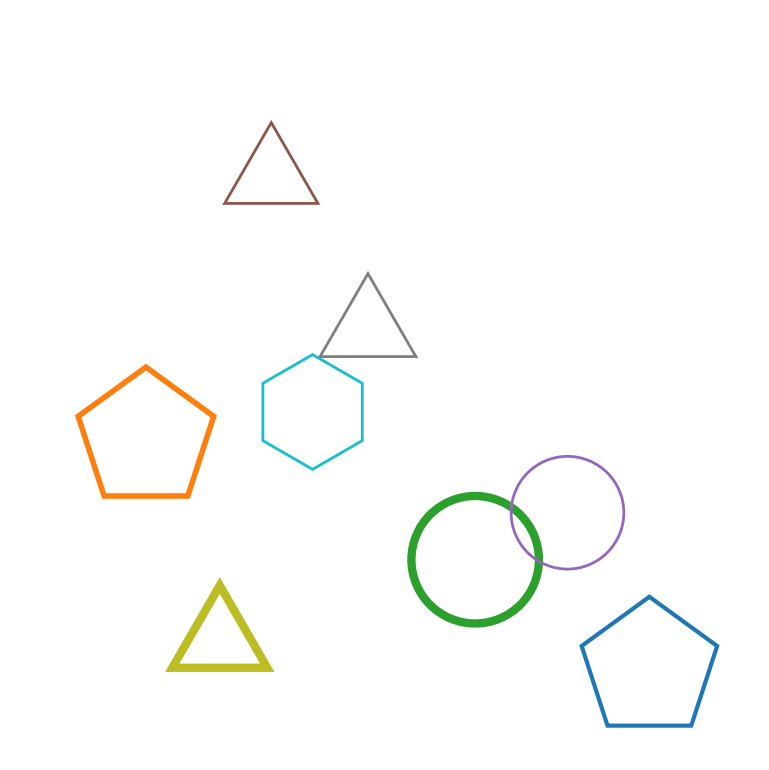[{"shape": "pentagon", "thickness": 1.5, "radius": 0.46, "center": [0.843, 0.132]}, {"shape": "pentagon", "thickness": 2, "radius": 0.46, "center": [0.19, 0.431]}, {"shape": "circle", "thickness": 3, "radius": 0.41, "center": [0.617, 0.273]}, {"shape": "circle", "thickness": 1, "radius": 0.37, "center": [0.737, 0.334]}, {"shape": "triangle", "thickness": 1, "radius": 0.35, "center": [0.352, 0.771]}, {"shape": "triangle", "thickness": 1, "radius": 0.36, "center": [0.478, 0.573]}, {"shape": "triangle", "thickness": 3, "radius": 0.36, "center": [0.285, 0.168]}, {"shape": "hexagon", "thickness": 1, "radius": 0.37, "center": [0.406, 0.465]}]